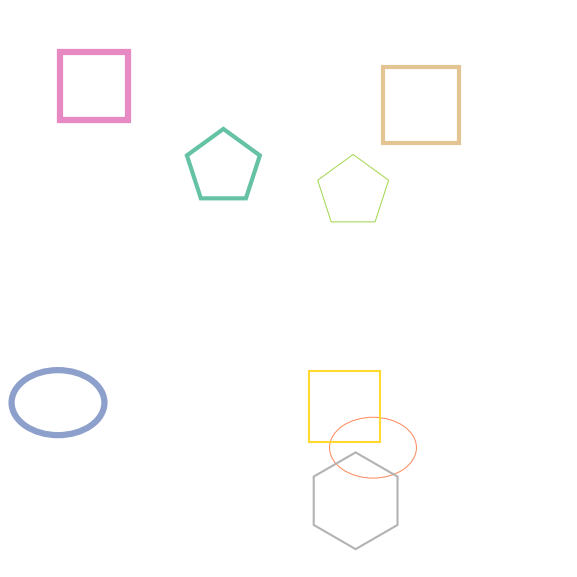[{"shape": "pentagon", "thickness": 2, "radius": 0.33, "center": [0.387, 0.709]}, {"shape": "oval", "thickness": 0.5, "radius": 0.38, "center": [0.646, 0.224]}, {"shape": "oval", "thickness": 3, "radius": 0.4, "center": [0.1, 0.302]}, {"shape": "square", "thickness": 3, "radius": 0.29, "center": [0.163, 0.85]}, {"shape": "pentagon", "thickness": 0.5, "radius": 0.32, "center": [0.611, 0.667]}, {"shape": "square", "thickness": 1, "radius": 0.31, "center": [0.597, 0.295]}, {"shape": "square", "thickness": 2, "radius": 0.33, "center": [0.729, 0.817]}, {"shape": "hexagon", "thickness": 1, "radius": 0.42, "center": [0.616, 0.132]}]